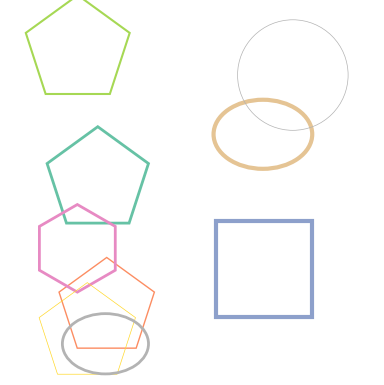[{"shape": "pentagon", "thickness": 2, "radius": 0.69, "center": [0.254, 0.532]}, {"shape": "pentagon", "thickness": 1, "radius": 0.65, "center": [0.277, 0.201]}, {"shape": "square", "thickness": 3, "radius": 0.62, "center": [0.685, 0.301]}, {"shape": "hexagon", "thickness": 2, "radius": 0.57, "center": [0.201, 0.355]}, {"shape": "pentagon", "thickness": 1.5, "radius": 0.71, "center": [0.202, 0.871]}, {"shape": "pentagon", "thickness": 0.5, "radius": 0.66, "center": [0.227, 0.134]}, {"shape": "oval", "thickness": 3, "radius": 0.64, "center": [0.683, 0.651]}, {"shape": "oval", "thickness": 2, "radius": 0.56, "center": [0.274, 0.107]}, {"shape": "circle", "thickness": 0.5, "radius": 0.72, "center": [0.761, 0.805]}]